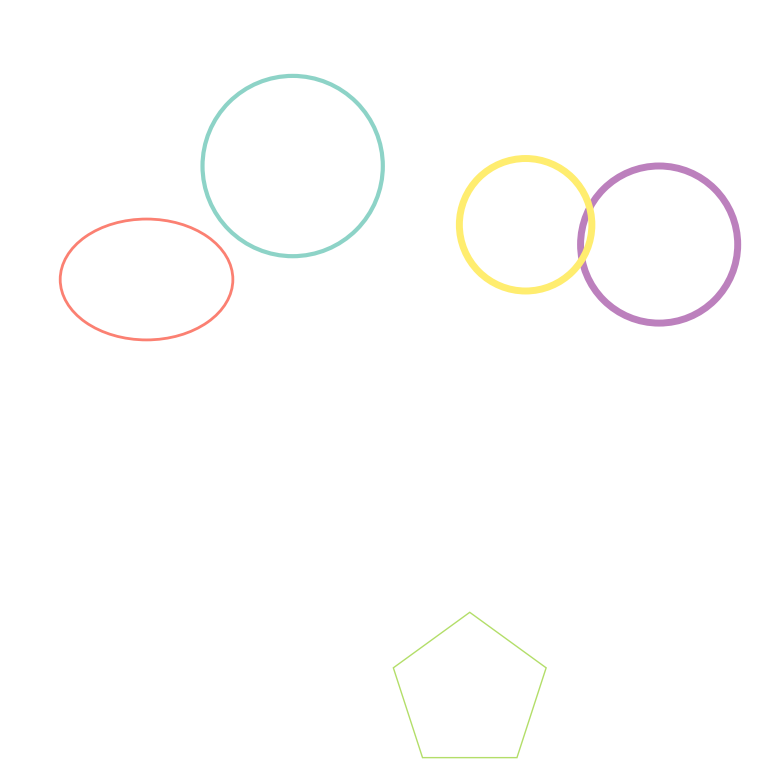[{"shape": "circle", "thickness": 1.5, "radius": 0.59, "center": [0.38, 0.784]}, {"shape": "oval", "thickness": 1, "radius": 0.56, "center": [0.19, 0.637]}, {"shape": "pentagon", "thickness": 0.5, "radius": 0.52, "center": [0.61, 0.1]}, {"shape": "circle", "thickness": 2.5, "radius": 0.51, "center": [0.856, 0.682]}, {"shape": "circle", "thickness": 2.5, "radius": 0.43, "center": [0.683, 0.708]}]